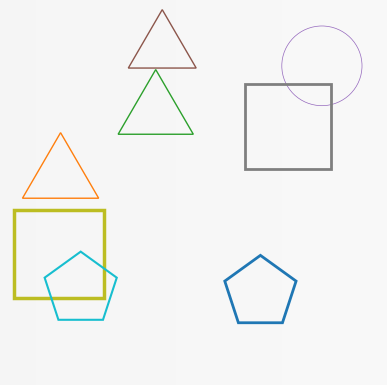[{"shape": "pentagon", "thickness": 2, "radius": 0.48, "center": [0.672, 0.24]}, {"shape": "triangle", "thickness": 1, "radius": 0.57, "center": [0.156, 0.542]}, {"shape": "triangle", "thickness": 1, "radius": 0.56, "center": [0.402, 0.707]}, {"shape": "circle", "thickness": 0.5, "radius": 0.52, "center": [0.831, 0.829]}, {"shape": "triangle", "thickness": 1, "radius": 0.51, "center": [0.419, 0.874]}, {"shape": "square", "thickness": 2, "radius": 0.55, "center": [0.743, 0.67]}, {"shape": "square", "thickness": 2.5, "radius": 0.58, "center": [0.152, 0.341]}, {"shape": "pentagon", "thickness": 1.5, "radius": 0.49, "center": [0.208, 0.249]}]